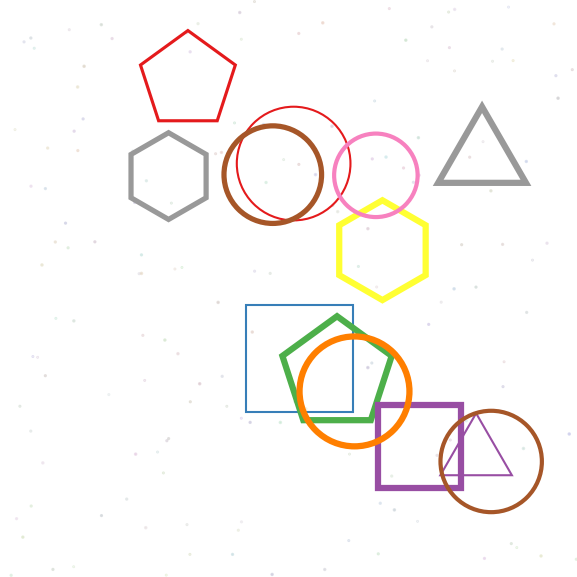[{"shape": "pentagon", "thickness": 1.5, "radius": 0.43, "center": [0.325, 0.86]}, {"shape": "circle", "thickness": 1, "radius": 0.49, "center": [0.508, 0.716]}, {"shape": "square", "thickness": 1, "radius": 0.46, "center": [0.519, 0.378]}, {"shape": "pentagon", "thickness": 3, "radius": 0.5, "center": [0.584, 0.352]}, {"shape": "square", "thickness": 3, "radius": 0.36, "center": [0.727, 0.226]}, {"shape": "triangle", "thickness": 1, "radius": 0.36, "center": [0.824, 0.212]}, {"shape": "circle", "thickness": 3, "radius": 0.48, "center": [0.614, 0.321]}, {"shape": "hexagon", "thickness": 3, "radius": 0.43, "center": [0.662, 0.566]}, {"shape": "circle", "thickness": 2, "radius": 0.44, "center": [0.851, 0.2]}, {"shape": "circle", "thickness": 2.5, "radius": 0.42, "center": [0.472, 0.697]}, {"shape": "circle", "thickness": 2, "radius": 0.36, "center": [0.651, 0.696]}, {"shape": "triangle", "thickness": 3, "radius": 0.44, "center": [0.835, 0.726]}, {"shape": "hexagon", "thickness": 2.5, "radius": 0.38, "center": [0.292, 0.694]}]